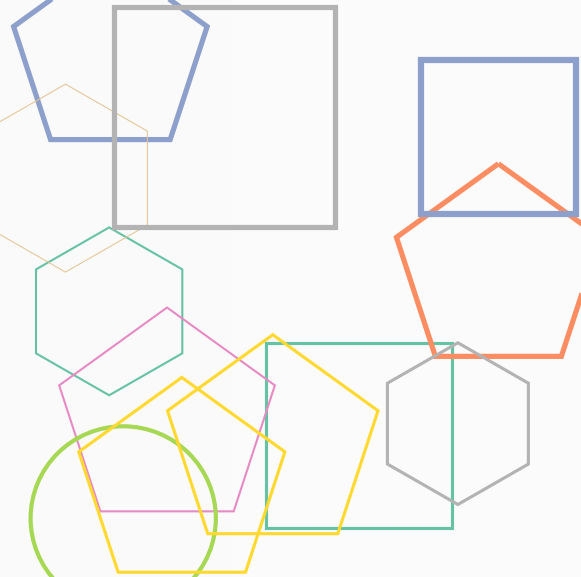[{"shape": "square", "thickness": 1.5, "radius": 0.8, "center": [0.618, 0.245]}, {"shape": "hexagon", "thickness": 1, "radius": 0.73, "center": [0.188, 0.46]}, {"shape": "pentagon", "thickness": 2.5, "radius": 0.92, "center": [0.857, 0.531]}, {"shape": "pentagon", "thickness": 2.5, "radius": 0.88, "center": [0.19, 0.899]}, {"shape": "square", "thickness": 3, "radius": 0.67, "center": [0.858, 0.762]}, {"shape": "pentagon", "thickness": 1, "radius": 0.98, "center": [0.287, 0.272]}, {"shape": "circle", "thickness": 2, "radius": 0.8, "center": [0.212, 0.102]}, {"shape": "pentagon", "thickness": 1.5, "radius": 0.95, "center": [0.469, 0.229]}, {"shape": "pentagon", "thickness": 1.5, "radius": 0.93, "center": [0.313, 0.159]}, {"shape": "hexagon", "thickness": 0.5, "radius": 0.81, "center": [0.113, 0.691]}, {"shape": "hexagon", "thickness": 1.5, "radius": 0.7, "center": [0.788, 0.266]}, {"shape": "square", "thickness": 2.5, "radius": 0.95, "center": [0.386, 0.797]}]